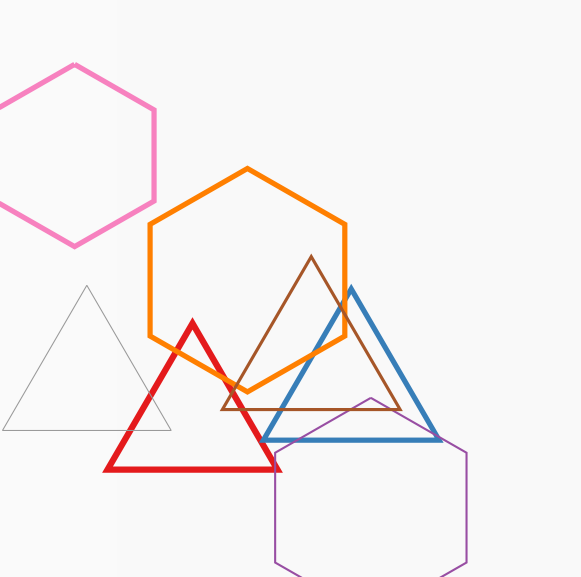[{"shape": "triangle", "thickness": 3, "radius": 0.84, "center": [0.331, 0.27]}, {"shape": "triangle", "thickness": 2.5, "radius": 0.87, "center": [0.604, 0.324]}, {"shape": "hexagon", "thickness": 1, "radius": 0.95, "center": [0.638, 0.12]}, {"shape": "hexagon", "thickness": 2.5, "radius": 0.97, "center": [0.426, 0.514]}, {"shape": "triangle", "thickness": 1.5, "radius": 0.88, "center": [0.535, 0.378]}, {"shape": "hexagon", "thickness": 2.5, "radius": 0.79, "center": [0.128, 0.73]}, {"shape": "triangle", "thickness": 0.5, "radius": 0.84, "center": [0.149, 0.338]}]